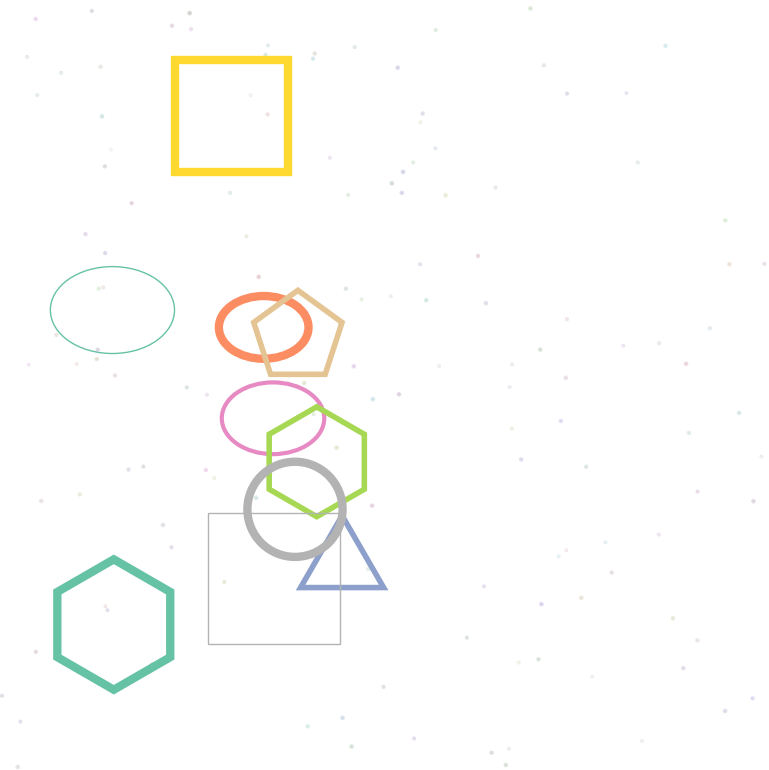[{"shape": "oval", "thickness": 0.5, "radius": 0.4, "center": [0.146, 0.597]}, {"shape": "hexagon", "thickness": 3, "radius": 0.42, "center": [0.148, 0.189]}, {"shape": "oval", "thickness": 3, "radius": 0.29, "center": [0.342, 0.575]}, {"shape": "triangle", "thickness": 2, "radius": 0.31, "center": [0.444, 0.268]}, {"shape": "oval", "thickness": 1.5, "radius": 0.33, "center": [0.355, 0.457]}, {"shape": "hexagon", "thickness": 2, "radius": 0.36, "center": [0.411, 0.4]}, {"shape": "square", "thickness": 3, "radius": 0.37, "center": [0.3, 0.849]}, {"shape": "pentagon", "thickness": 2, "radius": 0.3, "center": [0.387, 0.563]}, {"shape": "circle", "thickness": 3, "radius": 0.31, "center": [0.383, 0.339]}, {"shape": "square", "thickness": 0.5, "radius": 0.43, "center": [0.356, 0.249]}]